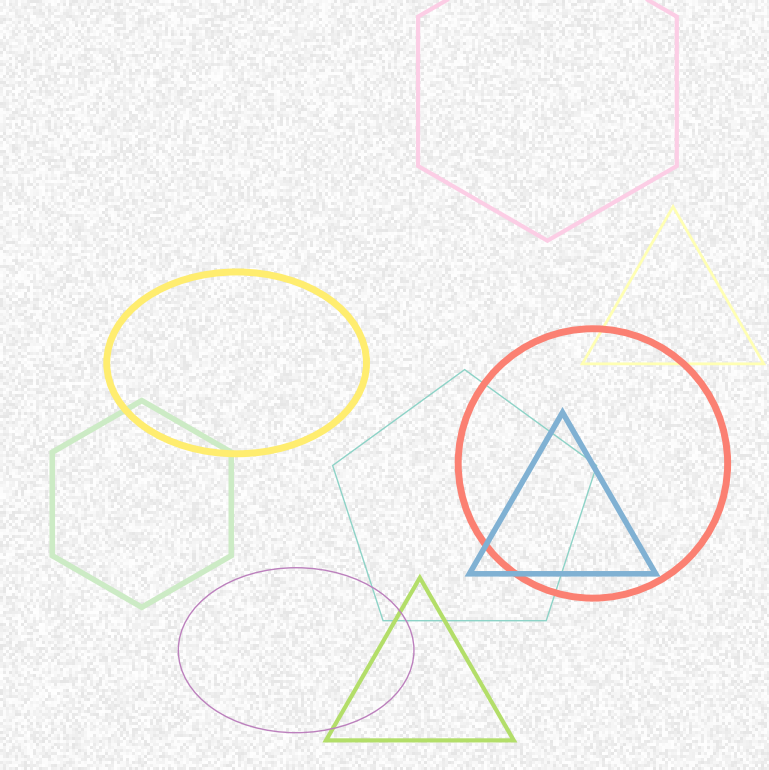[{"shape": "pentagon", "thickness": 0.5, "radius": 0.9, "center": [0.603, 0.34]}, {"shape": "triangle", "thickness": 1, "radius": 0.68, "center": [0.874, 0.596]}, {"shape": "circle", "thickness": 2.5, "radius": 0.87, "center": [0.77, 0.398]}, {"shape": "triangle", "thickness": 2, "radius": 0.7, "center": [0.731, 0.325]}, {"shape": "triangle", "thickness": 1.5, "radius": 0.7, "center": [0.545, 0.109]}, {"shape": "hexagon", "thickness": 1.5, "radius": 0.97, "center": [0.711, 0.881]}, {"shape": "oval", "thickness": 0.5, "radius": 0.77, "center": [0.385, 0.156]}, {"shape": "hexagon", "thickness": 2, "radius": 0.67, "center": [0.184, 0.346]}, {"shape": "oval", "thickness": 2.5, "radius": 0.84, "center": [0.307, 0.529]}]